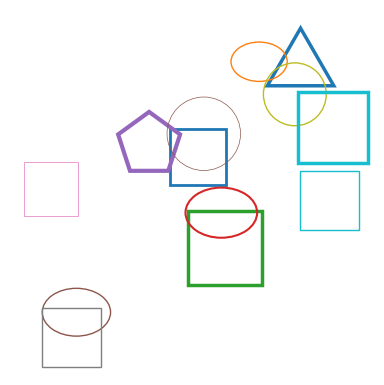[{"shape": "square", "thickness": 2, "radius": 0.37, "center": [0.515, 0.593]}, {"shape": "triangle", "thickness": 2.5, "radius": 0.5, "center": [0.781, 0.827]}, {"shape": "oval", "thickness": 1, "radius": 0.36, "center": [0.673, 0.84]}, {"shape": "square", "thickness": 2.5, "radius": 0.48, "center": [0.585, 0.357]}, {"shape": "oval", "thickness": 1.5, "radius": 0.47, "center": [0.575, 0.448]}, {"shape": "pentagon", "thickness": 3, "radius": 0.42, "center": [0.387, 0.625]}, {"shape": "circle", "thickness": 0.5, "radius": 0.48, "center": [0.529, 0.653]}, {"shape": "oval", "thickness": 1, "radius": 0.44, "center": [0.198, 0.189]}, {"shape": "square", "thickness": 0.5, "radius": 0.35, "center": [0.132, 0.509]}, {"shape": "square", "thickness": 1, "radius": 0.38, "center": [0.187, 0.124]}, {"shape": "circle", "thickness": 1, "radius": 0.41, "center": [0.766, 0.755]}, {"shape": "square", "thickness": 2.5, "radius": 0.46, "center": [0.865, 0.668]}, {"shape": "square", "thickness": 1, "radius": 0.38, "center": [0.856, 0.478]}]